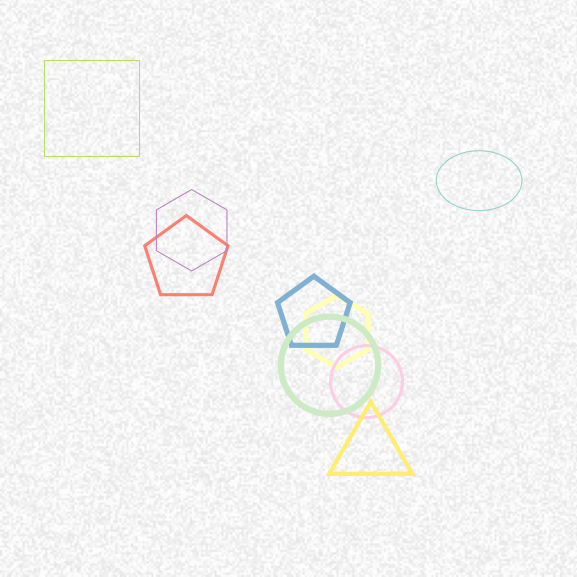[{"shape": "oval", "thickness": 0.5, "radius": 0.37, "center": [0.83, 0.686]}, {"shape": "hexagon", "thickness": 2.5, "radius": 0.31, "center": [0.583, 0.425]}, {"shape": "pentagon", "thickness": 1.5, "radius": 0.38, "center": [0.323, 0.55]}, {"shape": "pentagon", "thickness": 2.5, "radius": 0.33, "center": [0.543, 0.455]}, {"shape": "square", "thickness": 0.5, "radius": 0.41, "center": [0.158, 0.813]}, {"shape": "circle", "thickness": 1.5, "radius": 0.31, "center": [0.635, 0.338]}, {"shape": "hexagon", "thickness": 0.5, "radius": 0.35, "center": [0.332, 0.6]}, {"shape": "circle", "thickness": 3, "radius": 0.42, "center": [0.571, 0.367]}, {"shape": "triangle", "thickness": 2, "radius": 0.42, "center": [0.642, 0.22]}]